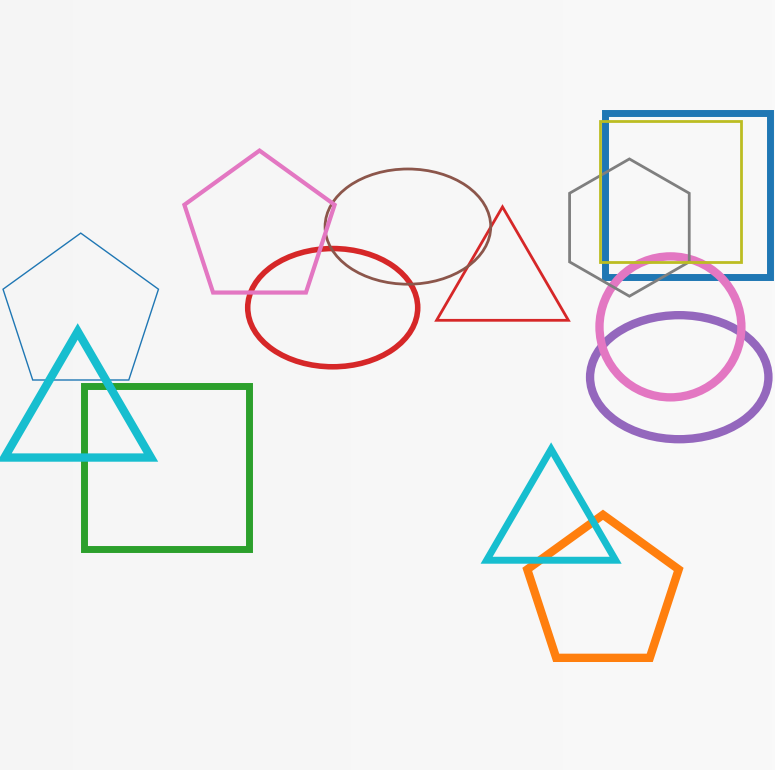[{"shape": "square", "thickness": 2.5, "radius": 0.53, "center": [0.888, 0.746]}, {"shape": "pentagon", "thickness": 0.5, "radius": 0.53, "center": [0.104, 0.592]}, {"shape": "pentagon", "thickness": 3, "radius": 0.51, "center": [0.778, 0.229]}, {"shape": "square", "thickness": 2.5, "radius": 0.53, "center": [0.215, 0.393]}, {"shape": "oval", "thickness": 2, "radius": 0.55, "center": [0.429, 0.6]}, {"shape": "triangle", "thickness": 1, "radius": 0.49, "center": [0.648, 0.633]}, {"shape": "oval", "thickness": 3, "radius": 0.58, "center": [0.876, 0.51]}, {"shape": "oval", "thickness": 1, "radius": 0.53, "center": [0.526, 0.706]}, {"shape": "pentagon", "thickness": 1.5, "radius": 0.51, "center": [0.335, 0.703]}, {"shape": "circle", "thickness": 3, "radius": 0.46, "center": [0.865, 0.575]}, {"shape": "hexagon", "thickness": 1, "radius": 0.45, "center": [0.812, 0.704]}, {"shape": "square", "thickness": 1, "radius": 0.46, "center": [0.865, 0.751]}, {"shape": "triangle", "thickness": 3, "radius": 0.55, "center": [0.1, 0.46]}, {"shape": "triangle", "thickness": 2.5, "radius": 0.48, "center": [0.711, 0.32]}]